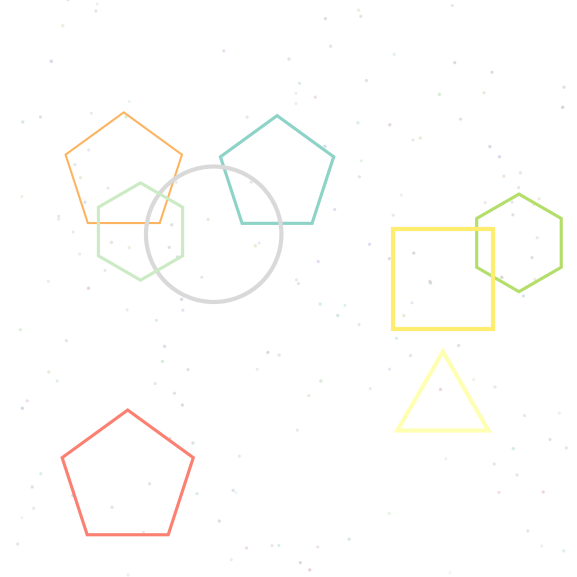[{"shape": "pentagon", "thickness": 1.5, "radius": 0.52, "center": [0.48, 0.696]}, {"shape": "triangle", "thickness": 2, "radius": 0.46, "center": [0.767, 0.299]}, {"shape": "pentagon", "thickness": 1.5, "radius": 0.6, "center": [0.221, 0.17]}, {"shape": "pentagon", "thickness": 1, "radius": 0.53, "center": [0.214, 0.699]}, {"shape": "hexagon", "thickness": 1.5, "radius": 0.42, "center": [0.899, 0.579]}, {"shape": "circle", "thickness": 2, "radius": 0.59, "center": [0.37, 0.593]}, {"shape": "hexagon", "thickness": 1.5, "radius": 0.42, "center": [0.243, 0.598]}, {"shape": "square", "thickness": 2, "radius": 0.43, "center": [0.767, 0.516]}]